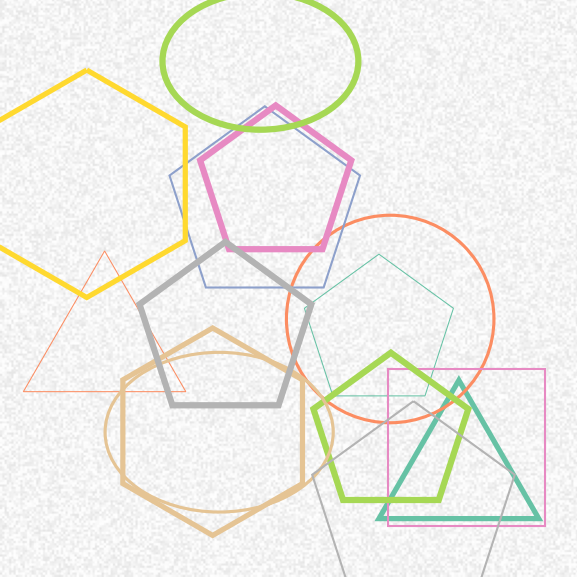[{"shape": "pentagon", "thickness": 0.5, "radius": 0.68, "center": [0.656, 0.423]}, {"shape": "triangle", "thickness": 2.5, "radius": 0.8, "center": [0.795, 0.181]}, {"shape": "circle", "thickness": 1.5, "radius": 0.9, "center": [0.676, 0.447]}, {"shape": "triangle", "thickness": 0.5, "radius": 0.81, "center": [0.181, 0.402]}, {"shape": "pentagon", "thickness": 1, "radius": 0.87, "center": [0.458, 0.642]}, {"shape": "square", "thickness": 1, "radius": 0.68, "center": [0.808, 0.224]}, {"shape": "pentagon", "thickness": 3, "radius": 0.69, "center": [0.477, 0.679]}, {"shape": "pentagon", "thickness": 3, "radius": 0.7, "center": [0.677, 0.247]}, {"shape": "oval", "thickness": 3, "radius": 0.85, "center": [0.451, 0.893]}, {"shape": "hexagon", "thickness": 2.5, "radius": 0.98, "center": [0.15, 0.681]}, {"shape": "hexagon", "thickness": 2.5, "radius": 0.9, "center": [0.368, 0.252]}, {"shape": "oval", "thickness": 1.5, "radius": 0.99, "center": [0.379, 0.251]}, {"shape": "pentagon", "thickness": 3, "radius": 0.78, "center": [0.39, 0.424]}, {"shape": "pentagon", "thickness": 1, "radius": 0.92, "center": [0.716, 0.12]}]